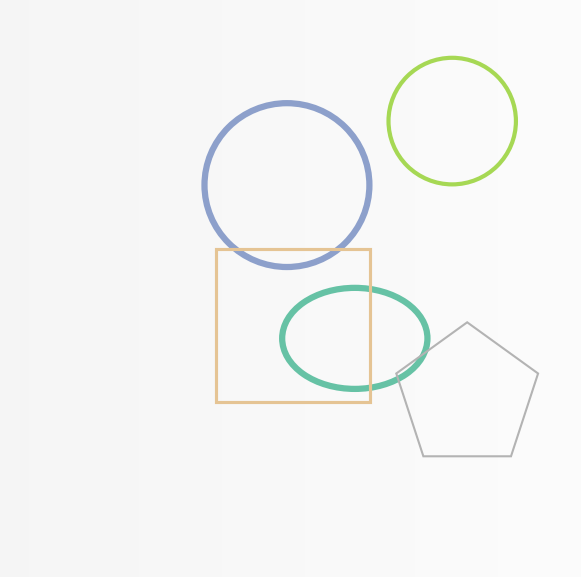[{"shape": "oval", "thickness": 3, "radius": 0.62, "center": [0.61, 0.413]}, {"shape": "circle", "thickness": 3, "radius": 0.71, "center": [0.494, 0.679]}, {"shape": "circle", "thickness": 2, "radius": 0.55, "center": [0.778, 0.789]}, {"shape": "square", "thickness": 1.5, "radius": 0.66, "center": [0.504, 0.436]}, {"shape": "pentagon", "thickness": 1, "radius": 0.64, "center": [0.804, 0.313]}]